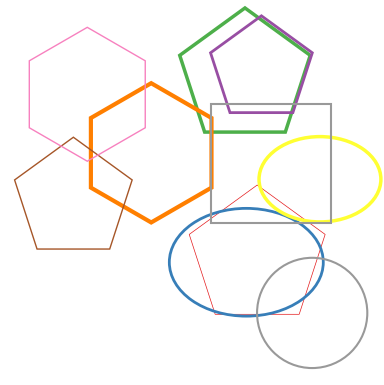[{"shape": "pentagon", "thickness": 0.5, "radius": 0.93, "center": [0.668, 0.334]}, {"shape": "oval", "thickness": 2, "radius": 1.0, "center": [0.64, 0.319]}, {"shape": "pentagon", "thickness": 2.5, "radius": 0.89, "center": [0.636, 0.801]}, {"shape": "pentagon", "thickness": 2, "radius": 0.69, "center": [0.679, 0.82]}, {"shape": "hexagon", "thickness": 3, "radius": 0.9, "center": [0.393, 0.603]}, {"shape": "oval", "thickness": 2.5, "radius": 0.79, "center": [0.831, 0.534]}, {"shape": "pentagon", "thickness": 1, "radius": 0.8, "center": [0.191, 0.483]}, {"shape": "hexagon", "thickness": 1, "radius": 0.87, "center": [0.227, 0.755]}, {"shape": "circle", "thickness": 1.5, "radius": 0.72, "center": [0.811, 0.187]}, {"shape": "square", "thickness": 1.5, "radius": 0.78, "center": [0.703, 0.575]}]